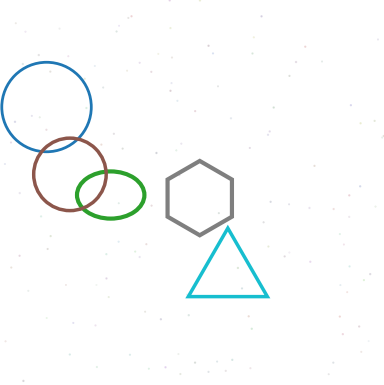[{"shape": "circle", "thickness": 2, "radius": 0.58, "center": [0.121, 0.722]}, {"shape": "oval", "thickness": 3, "radius": 0.44, "center": [0.288, 0.493]}, {"shape": "circle", "thickness": 2.5, "radius": 0.47, "center": [0.182, 0.547]}, {"shape": "hexagon", "thickness": 3, "radius": 0.48, "center": [0.519, 0.485]}, {"shape": "triangle", "thickness": 2.5, "radius": 0.59, "center": [0.592, 0.289]}]